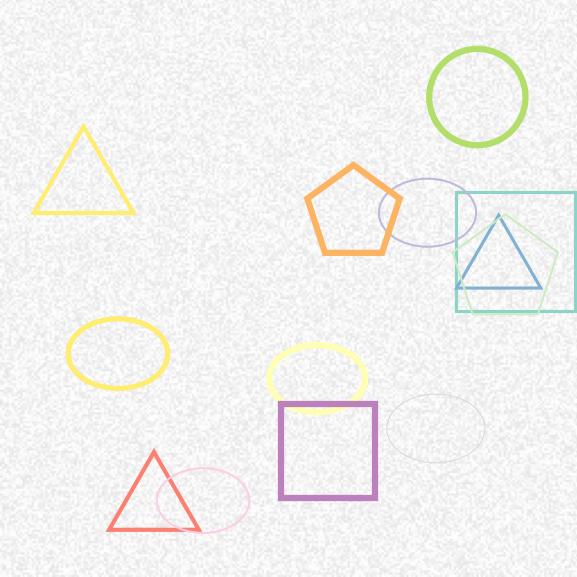[{"shape": "square", "thickness": 1.5, "radius": 0.52, "center": [0.893, 0.563]}, {"shape": "oval", "thickness": 3, "radius": 0.42, "center": [0.549, 0.344]}, {"shape": "oval", "thickness": 1, "radius": 0.42, "center": [0.74, 0.631]}, {"shape": "triangle", "thickness": 2, "radius": 0.45, "center": [0.267, 0.127]}, {"shape": "triangle", "thickness": 1.5, "radius": 0.42, "center": [0.864, 0.542]}, {"shape": "pentagon", "thickness": 3, "radius": 0.42, "center": [0.612, 0.629]}, {"shape": "circle", "thickness": 3, "radius": 0.42, "center": [0.827, 0.831]}, {"shape": "oval", "thickness": 1, "radius": 0.4, "center": [0.352, 0.132]}, {"shape": "oval", "thickness": 0.5, "radius": 0.42, "center": [0.755, 0.257]}, {"shape": "square", "thickness": 3, "radius": 0.41, "center": [0.568, 0.218]}, {"shape": "pentagon", "thickness": 1, "radius": 0.48, "center": [0.875, 0.533]}, {"shape": "oval", "thickness": 2.5, "radius": 0.43, "center": [0.204, 0.387]}, {"shape": "triangle", "thickness": 2, "radius": 0.5, "center": [0.145, 0.68]}]